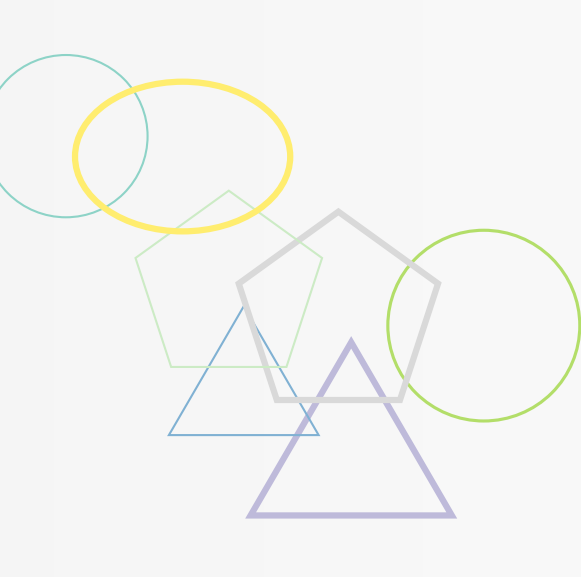[{"shape": "circle", "thickness": 1, "radius": 0.7, "center": [0.113, 0.763]}, {"shape": "triangle", "thickness": 3, "radius": 1.0, "center": [0.604, 0.207]}, {"shape": "triangle", "thickness": 1, "radius": 0.74, "center": [0.419, 0.32]}, {"shape": "circle", "thickness": 1.5, "radius": 0.83, "center": [0.832, 0.435]}, {"shape": "pentagon", "thickness": 3, "radius": 0.9, "center": [0.582, 0.452]}, {"shape": "pentagon", "thickness": 1, "radius": 0.84, "center": [0.394, 0.5]}, {"shape": "oval", "thickness": 3, "radius": 0.93, "center": [0.314, 0.728]}]